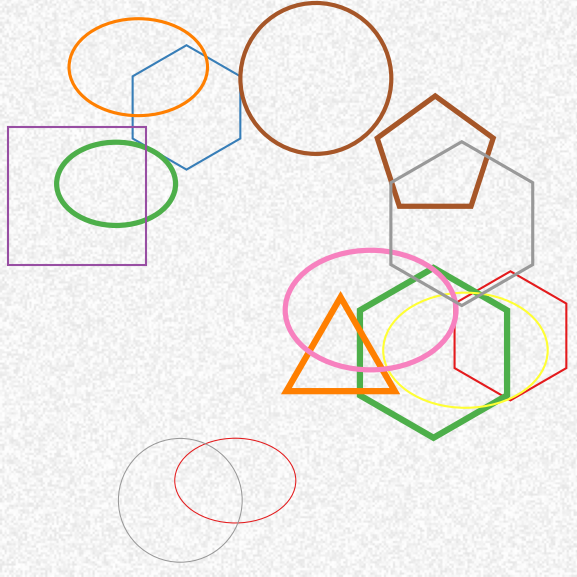[{"shape": "hexagon", "thickness": 1, "radius": 0.56, "center": [0.884, 0.418]}, {"shape": "oval", "thickness": 0.5, "radius": 0.52, "center": [0.407, 0.167]}, {"shape": "hexagon", "thickness": 1, "radius": 0.54, "center": [0.323, 0.813]}, {"shape": "oval", "thickness": 2.5, "radius": 0.51, "center": [0.201, 0.681]}, {"shape": "hexagon", "thickness": 3, "radius": 0.74, "center": [0.751, 0.388]}, {"shape": "square", "thickness": 1, "radius": 0.6, "center": [0.133, 0.66]}, {"shape": "triangle", "thickness": 3, "radius": 0.54, "center": [0.59, 0.376]}, {"shape": "oval", "thickness": 1.5, "radius": 0.6, "center": [0.239, 0.883]}, {"shape": "oval", "thickness": 1, "radius": 0.71, "center": [0.806, 0.393]}, {"shape": "circle", "thickness": 2, "radius": 0.65, "center": [0.547, 0.863]}, {"shape": "pentagon", "thickness": 2.5, "radius": 0.53, "center": [0.754, 0.727]}, {"shape": "oval", "thickness": 2.5, "radius": 0.74, "center": [0.642, 0.462]}, {"shape": "hexagon", "thickness": 1.5, "radius": 0.71, "center": [0.8, 0.612]}, {"shape": "circle", "thickness": 0.5, "radius": 0.54, "center": [0.312, 0.133]}]